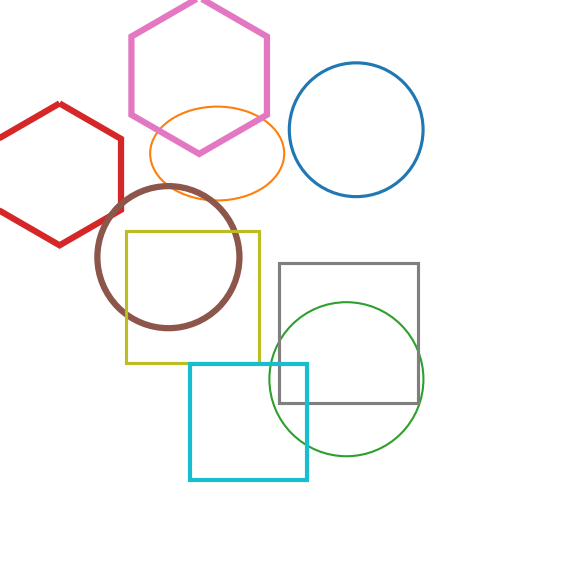[{"shape": "circle", "thickness": 1.5, "radius": 0.58, "center": [0.617, 0.774]}, {"shape": "oval", "thickness": 1, "radius": 0.58, "center": [0.376, 0.733]}, {"shape": "circle", "thickness": 1, "radius": 0.67, "center": [0.6, 0.342]}, {"shape": "hexagon", "thickness": 3, "radius": 0.61, "center": [0.103, 0.697]}, {"shape": "circle", "thickness": 3, "radius": 0.62, "center": [0.292, 0.554]}, {"shape": "hexagon", "thickness": 3, "radius": 0.68, "center": [0.345, 0.868]}, {"shape": "square", "thickness": 1.5, "radius": 0.61, "center": [0.603, 0.423]}, {"shape": "square", "thickness": 1.5, "radius": 0.57, "center": [0.333, 0.485]}, {"shape": "square", "thickness": 2, "radius": 0.5, "center": [0.43, 0.269]}]